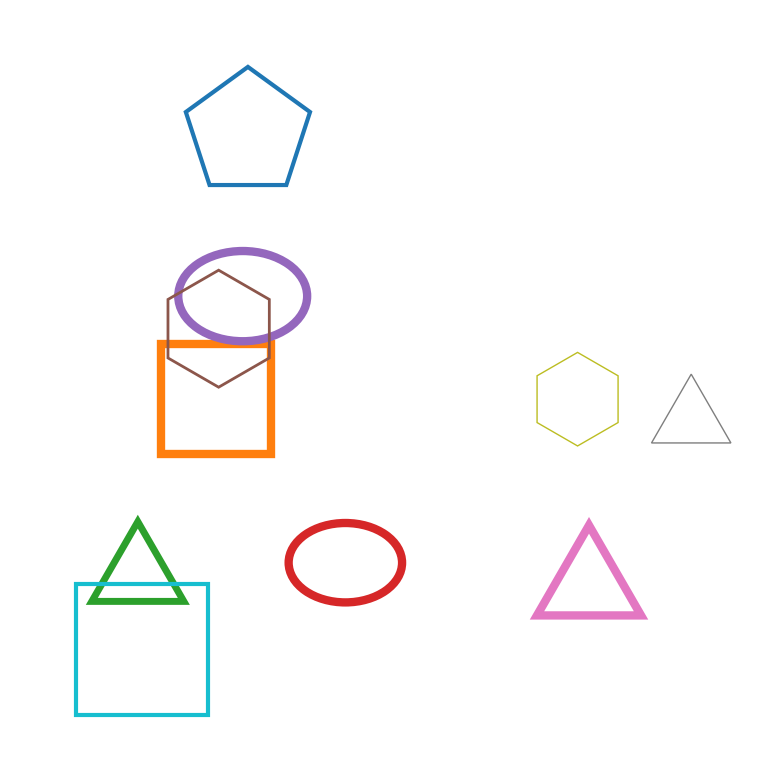[{"shape": "pentagon", "thickness": 1.5, "radius": 0.42, "center": [0.322, 0.828]}, {"shape": "square", "thickness": 3, "radius": 0.36, "center": [0.28, 0.481]}, {"shape": "triangle", "thickness": 2.5, "radius": 0.34, "center": [0.179, 0.253]}, {"shape": "oval", "thickness": 3, "radius": 0.37, "center": [0.449, 0.269]}, {"shape": "oval", "thickness": 3, "radius": 0.42, "center": [0.315, 0.615]}, {"shape": "hexagon", "thickness": 1, "radius": 0.38, "center": [0.284, 0.573]}, {"shape": "triangle", "thickness": 3, "radius": 0.39, "center": [0.765, 0.24]}, {"shape": "triangle", "thickness": 0.5, "radius": 0.3, "center": [0.898, 0.455]}, {"shape": "hexagon", "thickness": 0.5, "radius": 0.3, "center": [0.75, 0.482]}, {"shape": "square", "thickness": 1.5, "radius": 0.43, "center": [0.184, 0.156]}]